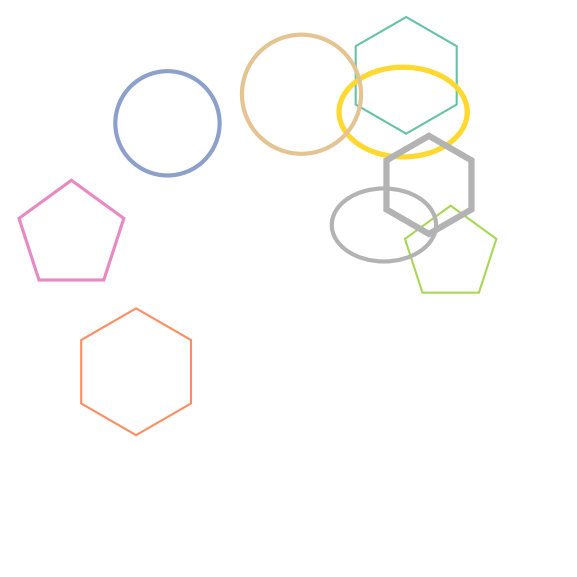[{"shape": "hexagon", "thickness": 1, "radius": 0.5, "center": [0.703, 0.869]}, {"shape": "hexagon", "thickness": 1, "radius": 0.55, "center": [0.236, 0.355]}, {"shape": "circle", "thickness": 2, "radius": 0.45, "center": [0.29, 0.786]}, {"shape": "pentagon", "thickness": 1.5, "radius": 0.48, "center": [0.124, 0.591]}, {"shape": "pentagon", "thickness": 1, "radius": 0.42, "center": [0.78, 0.56]}, {"shape": "oval", "thickness": 2.5, "radius": 0.55, "center": [0.698, 0.805]}, {"shape": "circle", "thickness": 2, "radius": 0.52, "center": [0.522, 0.836]}, {"shape": "hexagon", "thickness": 3, "radius": 0.42, "center": [0.743, 0.679]}, {"shape": "oval", "thickness": 2, "radius": 0.45, "center": [0.665, 0.61]}]